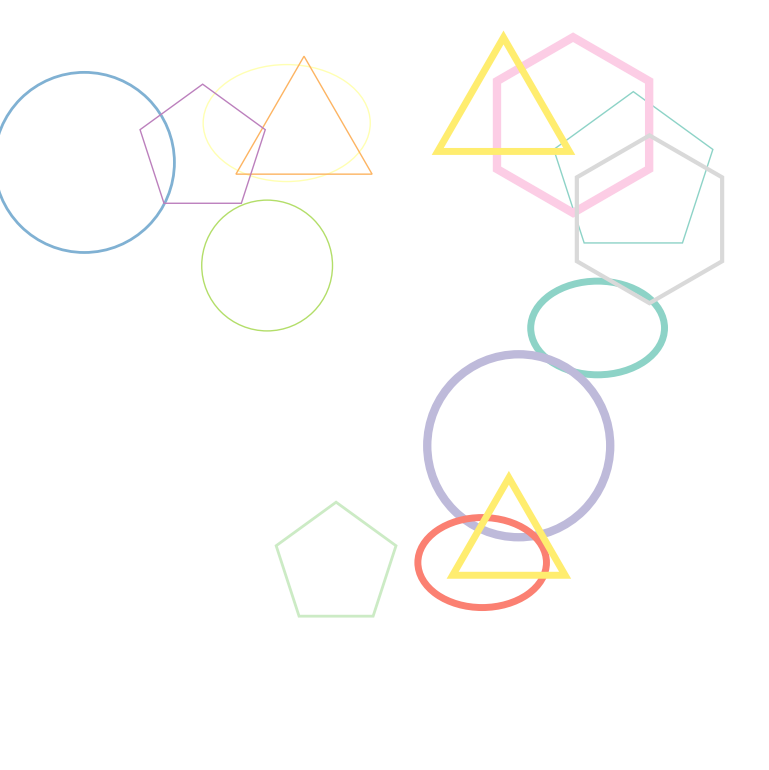[{"shape": "oval", "thickness": 2.5, "radius": 0.43, "center": [0.776, 0.574]}, {"shape": "pentagon", "thickness": 0.5, "radius": 0.54, "center": [0.822, 0.772]}, {"shape": "oval", "thickness": 0.5, "radius": 0.54, "center": [0.372, 0.84]}, {"shape": "circle", "thickness": 3, "radius": 0.59, "center": [0.674, 0.421]}, {"shape": "oval", "thickness": 2.5, "radius": 0.42, "center": [0.626, 0.269]}, {"shape": "circle", "thickness": 1, "radius": 0.58, "center": [0.11, 0.789]}, {"shape": "triangle", "thickness": 0.5, "radius": 0.51, "center": [0.395, 0.825]}, {"shape": "circle", "thickness": 0.5, "radius": 0.42, "center": [0.347, 0.655]}, {"shape": "hexagon", "thickness": 3, "radius": 0.57, "center": [0.744, 0.838]}, {"shape": "hexagon", "thickness": 1.5, "radius": 0.54, "center": [0.843, 0.715]}, {"shape": "pentagon", "thickness": 0.5, "radius": 0.43, "center": [0.263, 0.805]}, {"shape": "pentagon", "thickness": 1, "radius": 0.41, "center": [0.436, 0.266]}, {"shape": "triangle", "thickness": 2.5, "radius": 0.49, "center": [0.654, 0.853]}, {"shape": "triangle", "thickness": 2.5, "radius": 0.42, "center": [0.661, 0.295]}]